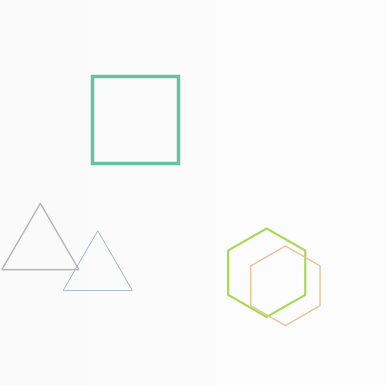[{"shape": "square", "thickness": 2.5, "radius": 0.56, "center": [0.348, 0.689]}, {"shape": "triangle", "thickness": 0.5, "radius": 0.52, "center": [0.252, 0.297]}, {"shape": "hexagon", "thickness": 1.5, "radius": 0.57, "center": [0.688, 0.292]}, {"shape": "hexagon", "thickness": 1, "radius": 0.52, "center": [0.736, 0.258]}, {"shape": "triangle", "thickness": 1, "radius": 0.57, "center": [0.104, 0.357]}]